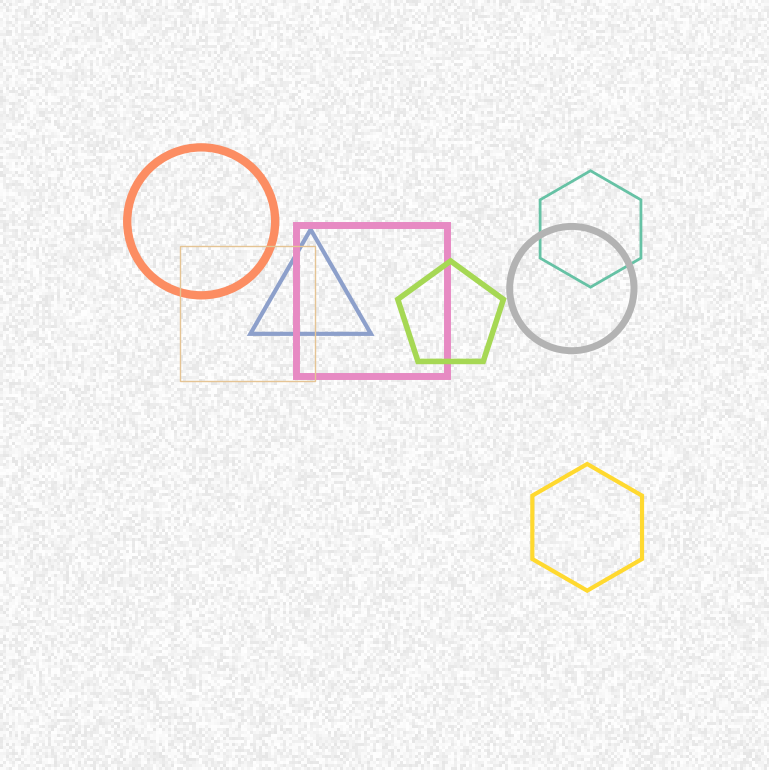[{"shape": "hexagon", "thickness": 1, "radius": 0.38, "center": [0.767, 0.703]}, {"shape": "circle", "thickness": 3, "radius": 0.48, "center": [0.261, 0.713]}, {"shape": "triangle", "thickness": 1.5, "radius": 0.45, "center": [0.403, 0.612]}, {"shape": "square", "thickness": 2.5, "radius": 0.49, "center": [0.482, 0.61]}, {"shape": "pentagon", "thickness": 2, "radius": 0.36, "center": [0.585, 0.589]}, {"shape": "hexagon", "thickness": 1.5, "radius": 0.41, "center": [0.763, 0.315]}, {"shape": "square", "thickness": 0.5, "radius": 0.44, "center": [0.322, 0.593]}, {"shape": "circle", "thickness": 2.5, "radius": 0.4, "center": [0.743, 0.625]}]